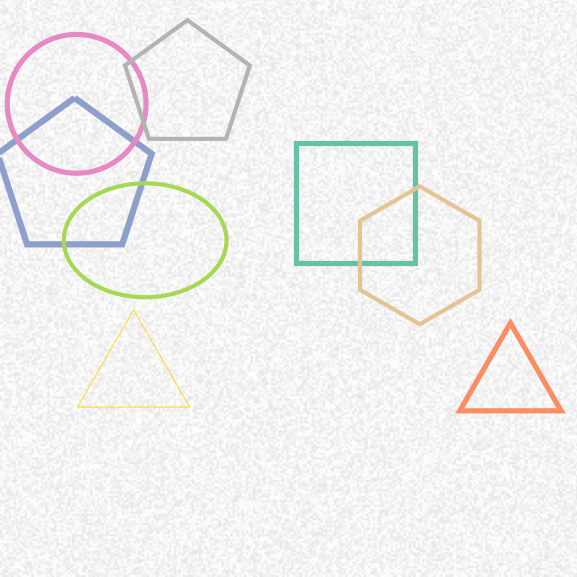[{"shape": "square", "thickness": 2.5, "radius": 0.52, "center": [0.616, 0.648]}, {"shape": "triangle", "thickness": 2.5, "radius": 0.51, "center": [0.884, 0.338]}, {"shape": "pentagon", "thickness": 3, "radius": 0.7, "center": [0.129, 0.689]}, {"shape": "circle", "thickness": 2.5, "radius": 0.6, "center": [0.133, 0.819]}, {"shape": "oval", "thickness": 2, "radius": 0.7, "center": [0.251, 0.583]}, {"shape": "triangle", "thickness": 0.5, "radius": 0.56, "center": [0.231, 0.35]}, {"shape": "hexagon", "thickness": 2, "radius": 0.6, "center": [0.727, 0.557]}, {"shape": "pentagon", "thickness": 2, "radius": 0.57, "center": [0.325, 0.851]}]